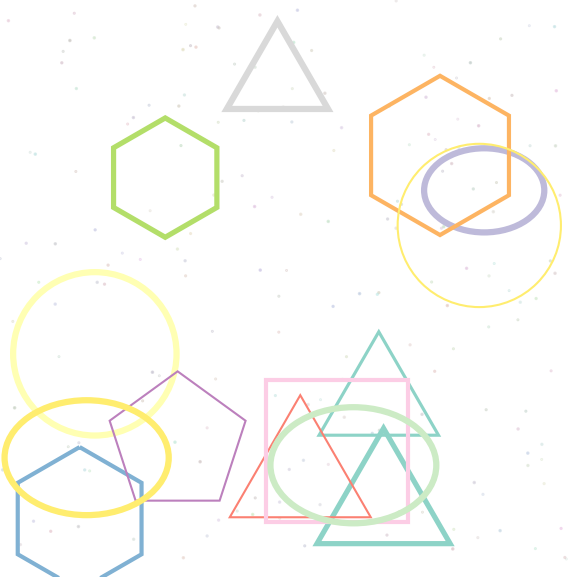[{"shape": "triangle", "thickness": 2.5, "radius": 0.67, "center": [0.664, 0.124]}, {"shape": "triangle", "thickness": 1.5, "radius": 0.6, "center": [0.656, 0.305]}, {"shape": "circle", "thickness": 3, "radius": 0.71, "center": [0.164, 0.386]}, {"shape": "oval", "thickness": 3, "radius": 0.52, "center": [0.838, 0.67]}, {"shape": "triangle", "thickness": 1, "radius": 0.7, "center": [0.52, 0.174]}, {"shape": "hexagon", "thickness": 2, "radius": 0.62, "center": [0.138, 0.101]}, {"shape": "hexagon", "thickness": 2, "radius": 0.69, "center": [0.762, 0.73]}, {"shape": "hexagon", "thickness": 2.5, "radius": 0.52, "center": [0.286, 0.692]}, {"shape": "square", "thickness": 2, "radius": 0.61, "center": [0.584, 0.218]}, {"shape": "triangle", "thickness": 3, "radius": 0.51, "center": [0.48, 0.861]}, {"shape": "pentagon", "thickness": 1, "radius": 0.62, "center": [0.308, 0.232]}, {"shape": "oval", "thickness": 3, "radius": 0.72, "center": [0.612, 0.193]}, {"shape": "oval", "thickness": 3, "radius": 0.71, "center": [0.15, 0.207]}, {"shape": "circle", "thickness": 1, "radius": 0.71, "center": [0.83, 0.609]}]